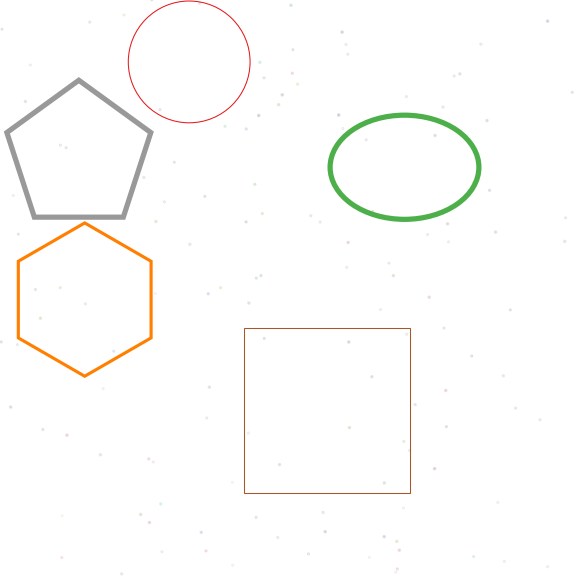[{"shape": "circle", "thickness": 0.5, "radius": 0.53, "center": [0.328, 0.892]}, {"shape": "oval", "thickness": 2.5, "radius": 0.64, "center": [0.7, 0.71]}, {"shape": "hexagon", "thickness": 1.5, "radius": 0.66, "center": [0.147, 0.48]}, {"shape": "square", "thickness": 0.5, "radius": 0.72, "center": [0.566, 0.288]}, {"shape": "pentagon", "thickness": 2.5, "radius": 0.66, "center": [0.137, 0.729]}]